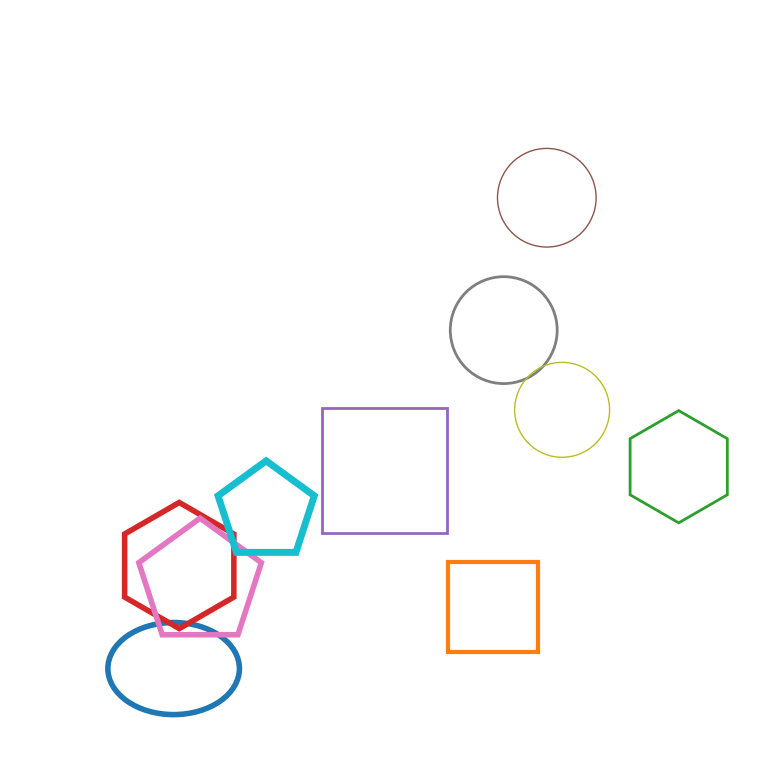[{"shape": "oval", "thickness": 2, "radius": 0.43, "center": [0.226, 0.132]}, {"shape": "square", "thickness": 1.5, "radius": 0.29, "center": [0.64, 0.212]}, {"shape": "hexagon", "thickness": 1, "radius": 0.36, "center": [0.881, 0.394]}, {"shape": "hexagon", "thickness": 2, "radius": 0.41, "center": [0.233, 0.266]}, {"shape": "square", "thickness": 1, "radius": 0.41, "center": [0.499, 0.388]}, {"shape": "circle", "thickness": 0.5, "radius": 0.32, "center": [0.71, 0.743]}, {"shape": "pentagon", "thickness": 2, "radius": 0.42, "center": [0.26, 0.243]}, {"shape": "circle", "thickness": 1, "radius": 0.35, "center": [0.654, 0.571]}, {"shape": "circle", "thickness": 0.5, "radius": 0.31, "center": [0.73, 0.468]}, {"shape": "pentagon", "thickness": 2.5, "radius": 0.33, "center": [0.346, 0.336]}]